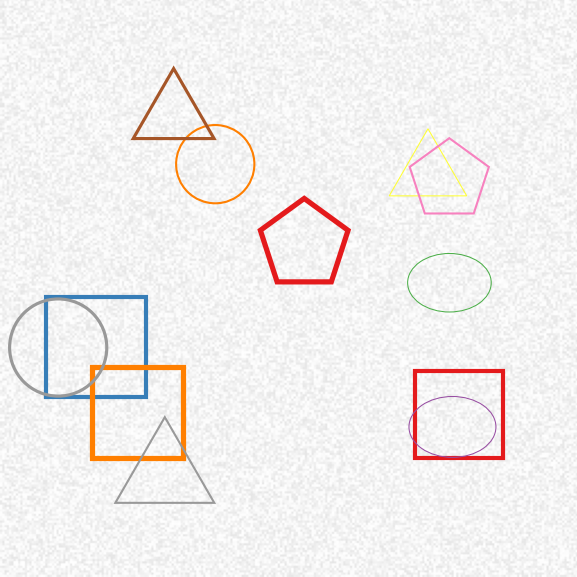[{"shape": "square", "thickness": 2, "radius": 0.38, "center": [0.795, 0.282]}, {"shape": "pentagon", "thickness": 2.5, "radius": 0.4, "center": [0.527, 0.576]}, {"shape": "square", "thickness": 2, "radius": 0.43, "center": [0.166, 0.398]}, {"shape": "oval", "thickness": 0.5, "radius": 0.36, "center": [0.778, 0.51]}, {"shape": "oval", "thickness": 0.5, "radius": 0.38, "center": [0.783, 0.26]}, {"shape": "circle", "thickness": 1, "radius": 0.34, "center": [0.373, 0.715]}, {"shape": "square", "thickness": 2.5, "radius": 0.39, "center": [0.238, 0.285]}, {"shape": "triangle", "thickness": 0.5, "radius": 0.39, "center": [0.741, 0.699]}, {"shape": "triangle", "thickness": 1.5, "radius": 0.4, "center": [0.301, 0.8]}, {"shape": "pentagon", "thickness": 1, "radius": 0.36, "center": [0.778, 0.688]}, {"shape": "triangle", "thickness": 1, "radius": 0.49, "center": [0.285, 0.178]}, {"shape": "circle", "thickness": 1.5, "radius": 0.42, "center": [0.101, 0.397]}]